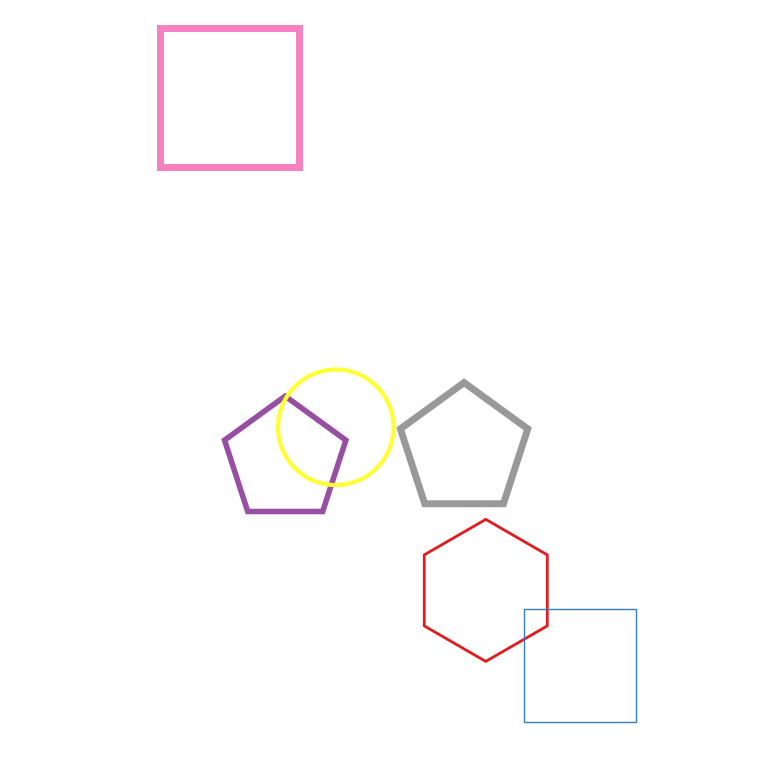[{"shape": "hexagon", "thickness": 1, "radius": 0.46, "center": [0.631, 0.233]}, {"shape": "square", "thickness": 0.5, "radius": 0.37, "center": [0.753, 0.135]}, {"shape": "pentagon", "thickness": 2, "radius": 0.41, "center": [0.37, 0.403]}, {"shape": "circle", "thickness": 1.5, "radius": 0.38, "center": [0.436, 0.445]}, {"shape": "square", "thickness": 2.5, "radius": 0.45, "center": [0.298, 0.873]}, {"shape": "pentagon", "thickness": 2.5, "radius": 0.43, "center": [0.603, 0.416]}]